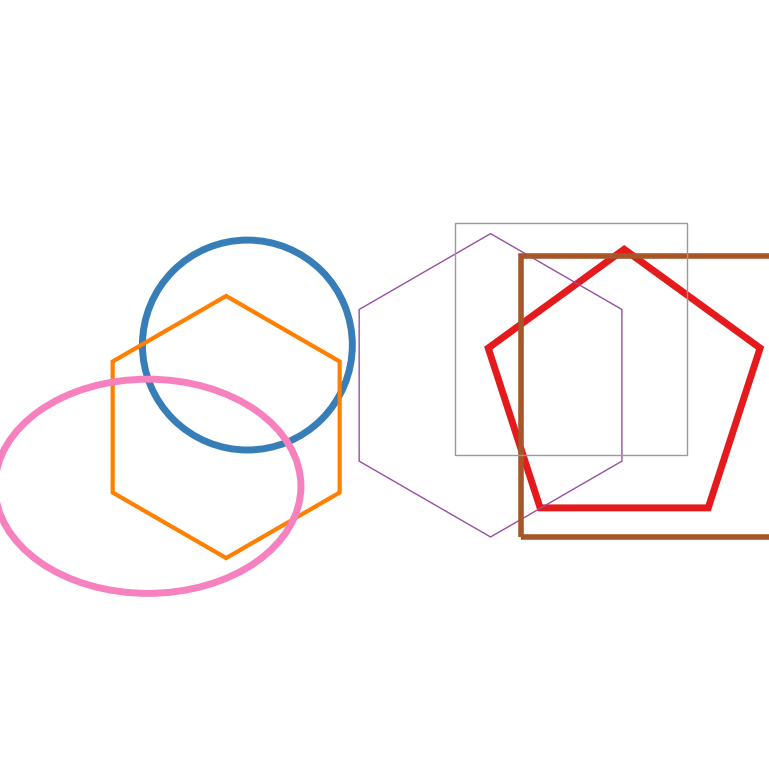[{"shape": "pentagon", "thickness": 2.5, "radius": 0.93, "center": [0.811, 0.491]}, {"shape": "circle", "thickness": 2.5, "radius": 0.68, "center": [0.321, 0.552]}, {"shape": "hexagon", "thickness": 0.5, "radius": 0.98, "center": [0.637, 0.5]}, {"shape": "hexagon", "thickness": 1.5, "radius": 0.85, "center": [0.294, 0.445]}, {"shape": "square", "thickness": 2, "radius": 0.91, "center": [0.859, 0.485]}, {"shape": "oval", "thickness": 2.5, "radius": 0.99, "center": [0.192, 0.368]}, {"shape": "square", "thickness": 0.5, "radius": 0.75, "center": [0.741, 0.56]}]